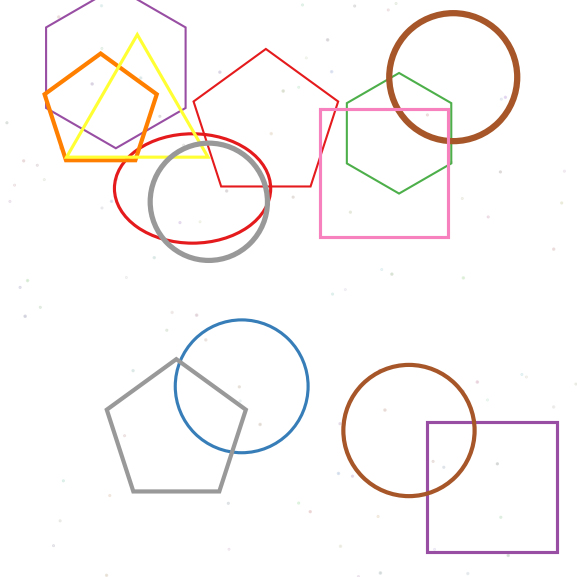[{"shape": "oval", "thickness": 1.5, "radius": 0.68, "center": [0.333, 0.673]}, {"shape": "pentagon", "thickness": 1, "radius": 0.66, "center": [0.46, 0.783]}, {"shape": "circle", "thickness": 1.5, "radius": 0.58, "center": [0.419, 0.33]}, {"shape": "hexagon", "thickness": 1, "radius": 0.52, "center": [0.691, 0.768]}, {"shape": "hexagon", "thickness": 1, "radius": 0.7, "center": [0.201, 0.882]}, {"shape": "square", "thickness": 1.5, "radius": 0.56, "center": [0.853, 0.156]}, {"shape": "pentagon", "thickness": 2, "radius": 0.51, "center": [0.174, 0.804]}, {"shape": "triangle", "thickness": 1.5, "radius": 0.71, "center": [0.238, 0.798]}, {"shape": "circle", "thickness": 2, "radius": 0.57, "center": [0.708, 0.254]}, {"shape": "circle", "thickness": 3, "radius": 0.55, "center": [0.785, 0.866]}, {"shape": "square", "thickness": 1.5, "radius": 0.56, "center": [0.665, 0.699]}, {"shape": "circle", "thickness": 2.5, "radius": 0.51, "center": [0.362, 0.65]}, {"shape": "pentagon", "thickness": 2, "radius": 0.63, "center": [0.305, 0.251]}]